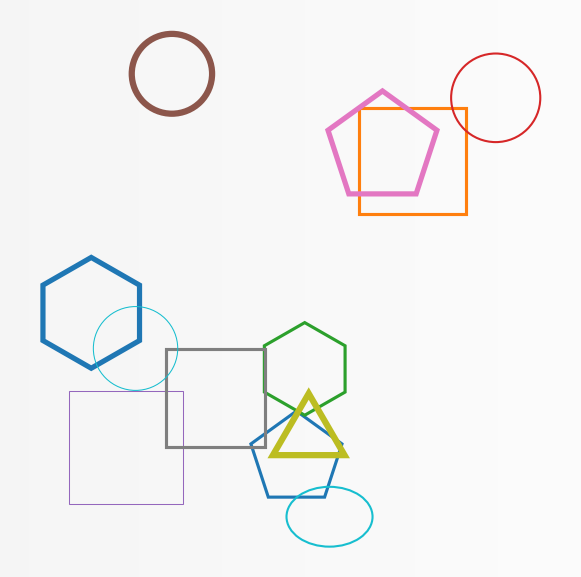[{"shape": "pentagon", "thickness": 1.5, "radius": 0.41, "center": [0.51, 0.205]}, {"shape": "hexagon", "thickness": 2.5, "radius": 0.48, "center": [0.157, 0.457]}, {"shape": "square", "thickness": 1.5, "radius": 0.46, "center": [0.71, 0.72]}, {"shape": "hexagon", "thickness": 1.5, "radius": 0.4, "center": [0.524, 0.36]}, {"shape": "circle", "thickness": 1, "radius": 0.38, "center": [0.853, 0.83]}, {"shape": "square", "thickness": 0.5, "radius": 0.49, "center": [0.217, 0.224]}, {"shape": "circle", "thickness": 3, "radius": 0.35, "center": [0.296, 0.871]}, {"shape": "pentagon", "thickness": 2.5, "radius": 0.49, "center": [0.658, 0.743]}, {"shape": "square", "thickness": 1.5, "radius": 0.42, "center": [0.371, 0.31]}, {"shape": "triangle", "thickness": 3, "radius": 0.36, "center": [0.531, 0.247]}, {"shape": "oval", "thickness": 1, "radius": 0.37, "center": [0.567, 0.104]}, {"shape": "circle", "thickness": 0.5, "radius": 0.36, "center": [0.233, 0.396]}]